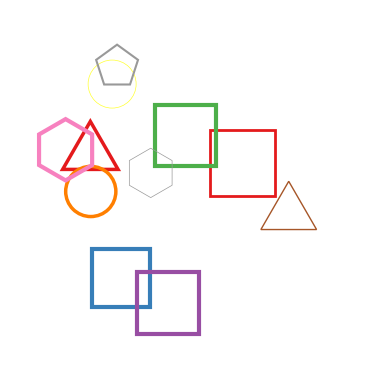[{"shape": "square", "thickness": 2, "radius": 0.43, "center": [0.63, 0.576]}, {"shape": "triangle", "thickness": 2.5, "radius": 0.42, "center": [0.235, 0.602]}, {"shape": "square", "thickness": 3, "radius": 0.38, "center": [0.315, 0.278]}, {"shape": "square", "thickness": 3, "radius": 0.4, "center": [0.482, 0.648]}, {"shape": "square", "thickness": 3, "radius": 0.41, "center": [0.436, 0.213]}, {"shape": "circle", "thickness": 2.5, "radius": 0.33, "center": [0.236, 0.503]}, {"shape": "circle", "thickness": 0.5, "radius": 0.31, "center": [0.291, 0.782]}, {"shape": "triangle", "thickness": 1, "radius": 0.42, "center": [0.75, 0.446]}, {"shape": "hexagon", "thickness": 3, "radius": 0.4, "center": [0.17, 0.611]}, {"shape": "pentagon", "thickness": 1.5, "radius": 0.29, "center": [0.304, 0.827]}, {"shape": "hexagon", "thickness": 0.5, "radius": 0.32, "center": [0.391, 0.551]}]